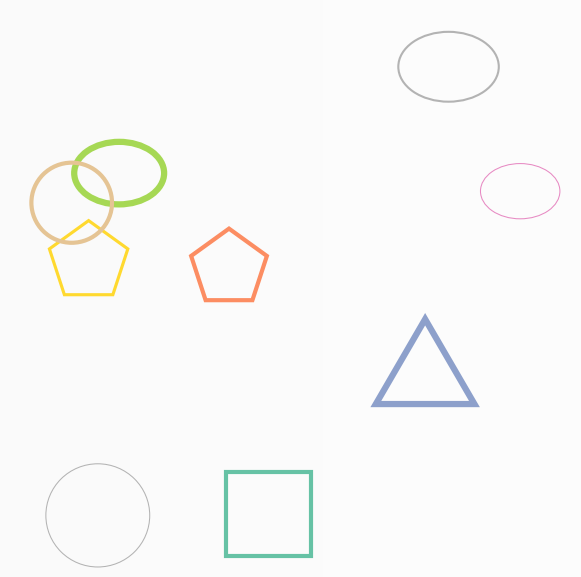[{"shape": "square", "thickness": 2, "radius": 0.37, "center": [0.462, 0.109]}, {"shape": "pentagon", "thickness": 2, "radius": 0.34, "center": [0.394, 0.535]}, {"shape": "triangle", "thickness": 3, "radius": 0.49, "center": [0.731, 0.348]}, {"shape": "oval", "thickness": 0.5, "radius": 0.34, "center": [0.895, 0.668]}, {"shape": "oval", "thickness": 3, "radius": 0.39, "center": [0.205, 0.699]}, {"shape": "pentagon", "thickness": 1.5, "radius": 0.35, "center": [0.152, 0.546]}, {"shape": "circle", "thickness": 2, "radius": 0.35, "center": [0.123, 0.648]}, {"shape": "circle", "thickness": 0.5, "radius": 0.45, "center": [0.168, 0.107]}, {"shape": "oval", "thickness": 1, "radius": 0.43, "center": [0.772, 0.884]}]